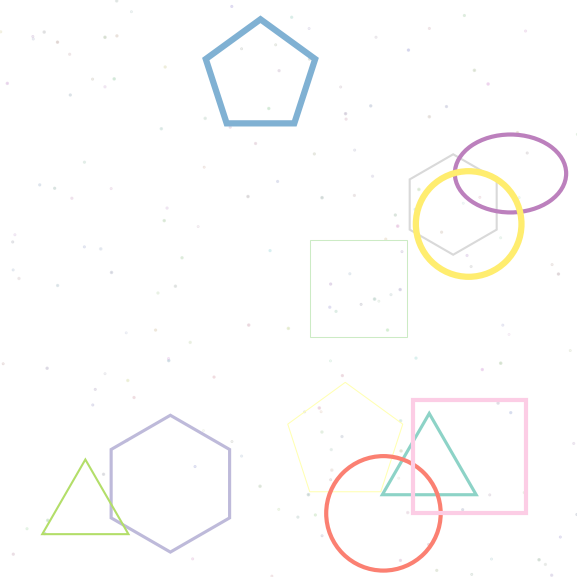[{"shape": "triangle", "thickness": 1.5, "radius": 0.47, "center": [0.743, 0.189]}, {"shape": "pentagon", "thickness": 0.5, "radius": 0.52, "center": [0.598, 0.232]}, {"shape": "hexagon", "thickness": 1.5, "radius": 0.59, "center": [0.295, 0.162]}, {"shape": "circle", "thickness": 2, "radius": 0.5, "center": [0.664, 0.11]}, {"shape": "pentagon", "thickness": 3, "radius": 0.5, "center": [0.451, 0.866]}, {"shape": "triangle", "thickness": 1, "radius": 0.43, "center": [0.148, 0.117]}, {"shape": "square", "thickness": 2, "radius": 0.49, "center": [0.813, 0.209]}, {"shape": "hexagon", "thickness": 1, "radius": 0.43, "center": [0.785, 0.645]}, {"shape": "oval", "thickness": 2, "radius": 0.48, "center": [0.884, 0.699]}, {"shape": "square", "thickness": 0.5, "radius": 0.42, "center": [0.621, 0.5]}, {"shape": "circle", "thickness": 3, "radius": 0.46, "center": [0.812, 0.611]}]